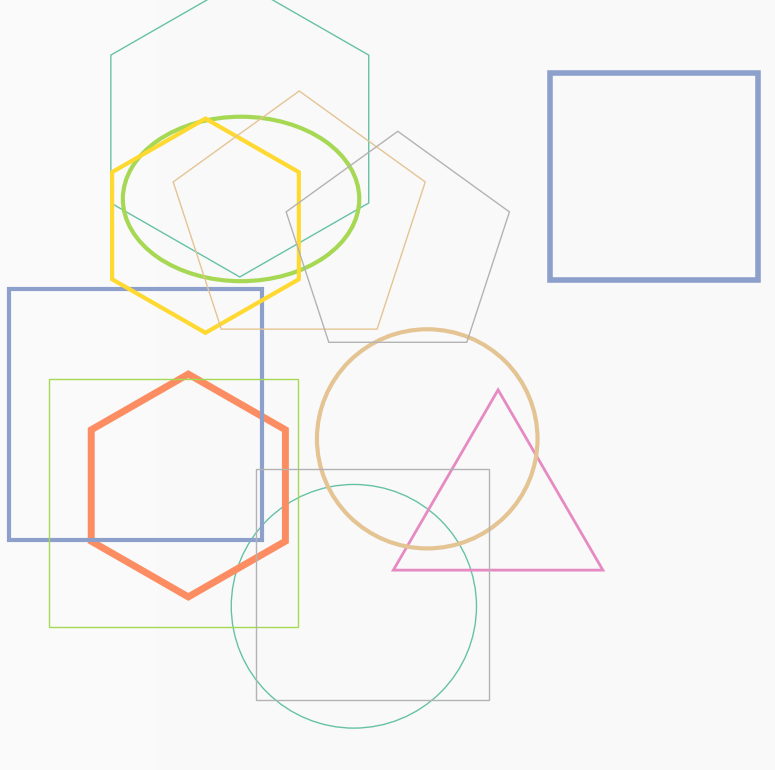[{"shape": "circle", "thickness": 0.5, "radius": 0.79, "center": [0.457, 0.213]}, {"shape": "hexagon", "thickness": 0.5, "radius": 0.96, "center": [0.309, 0.832]}, {"shape": "hexagon", "thickness": 2.5, "radius": 0.72, "center": [0.243, 0.369]}, {"shape": "square", "thickness": 1.5, "radius": 0.81, "center": [0.175, 0.462]}, {"shape": "square", "thickness": 2, "radius": 0.67, "center": [0.844, 0.771]}, {"shape": "triangle", "thickness": 1, "radius": 0.78, "center": [0.643, 0.338]}, {"shape": "oval", "thickness": 1.5, "radius": 0.76, "center": [0.311, 0.742]}, {"shape": "square", "thickness": 0.5, "radius": 0.8, "center": [0.224, 0.347]}, {"shape": "hexagon", "thickness": 1.5, "radius": 0.7, "center": [0.265, 0.707]}, {"shape": "circle", "thickness": 1.5, "radius": 0.71, "center": [0.551, 0.43]}, {"shape": "pentagon", "thickness": 0.5, "radius": 0.85, "center": [0.386, 0.711]}, {"shape": "square", "thickness": 0.5, "radius": 0.75, "center": [0.48, 0.241]}, {"shape": "pentagon", "thickness": 0.5, "radius": 0.76, "center": [0.513, 0.678]}]